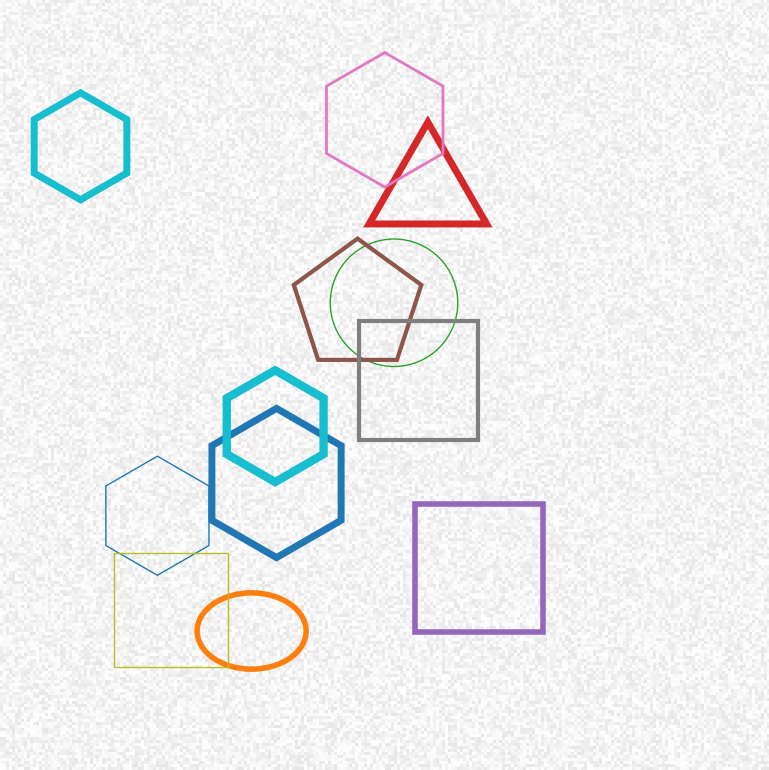[{"shape": "hexagon", "thickness": 2.5, "radius": 0.48, "center": [0.359, 0.373]}, {"shape": "hexagon", "thickness": 0.5, "radius": 0.39, "center": [0.204, 0.33]}, {"shape": "oval", "thickness": 2, "radius": 0.35, "center": [0.327, 0.181]}, {"shape": "circle", "thickness": 0.5, "radius": 0.41, "center": [0.512, 0.607]}, {"shape": "triangle", "thickness": 2.5, "radius": 0.44, "center": [0.556, 0.753]}, {"shape": "square", "thickness": 2, "radius": 0.42, "center": [0.622, 0.262]}, {"shape": "pentagon", "thickness": 1.5, "radius": 0.44, "center": [0.464, 0.603]}, {"shape": "hexagon", "thickness": 1, "radius": 0.44, "center": [0.5, 0.844]}, {"shape": "square", "thickness": 1.5, "radius": 0.39, "center": [0.543, 0.505]}, {"shape": "square", "thickness": 0.5, "radius": 0.37, "center": [0.222, 0.208]}, {"shape": "hexagon", "thickness": 3, "radius": 0.36, "center": [0.357, 0.447]}, {"shape": "hexagon", "thickness": 2.5, "radius": 0.35, "center": [0.105, 0.81]}]